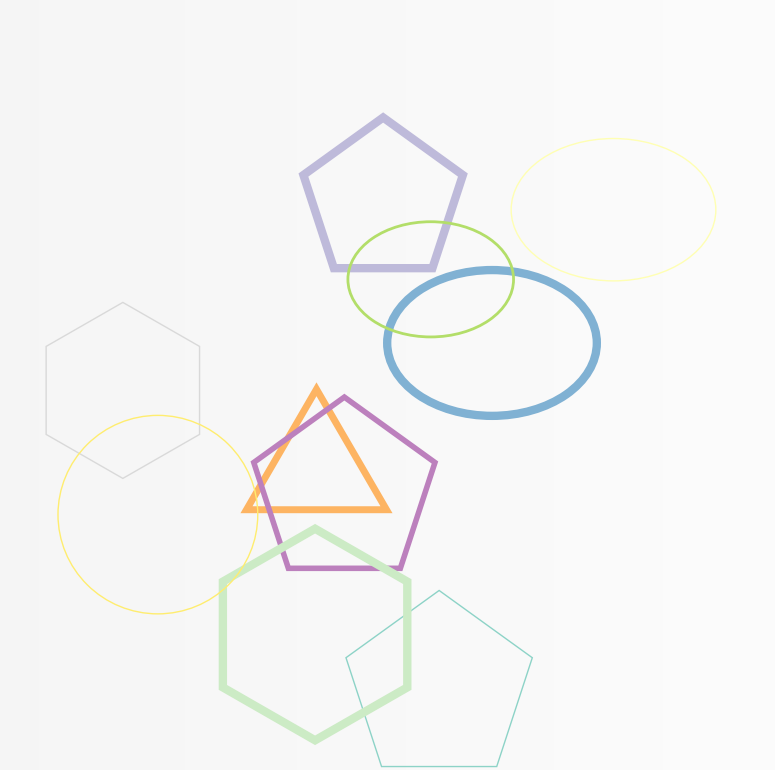[{"shape": "pentagon", "thickness": 0.5, "radius": 0.63, "center": [0.567, 0.107]}, {"shape": "oval", "thickness": 0.5, "radius": 0.66, "center": [0.792, 0.728]}, {"shape": "pentagon", "thickness": 3, "radius": 0.54, "center": [0.494, 0.739]}, {"shape": "oval", "thickness": 3, "radius": 0.68, "center": [0.635, 0.555]}, {"shape": "triangle", "thickness": 2.5, "radius": 0.52, "center": [0.408, 0.39]}, {"shape": "oval", "thickness": 1, "radius": 0.53, "center": [0.556, 0.637]}, {"shape": "hexagon", "thickness": 0.5, "radius": 0.57, "center": [0.159, 0.493]}, {"shape": "pentagon", "thickness": 2, "radius": 0.61, "center": [0.444, 0.361]}, {"shape": "hexagon", "thickness": 3, "radius": 0.69, "center": [0.407, 0.176]}, {"shape": "circle", "thickness": 0.5, "radius": 0.64, "center": [0.204, 0.332]}]